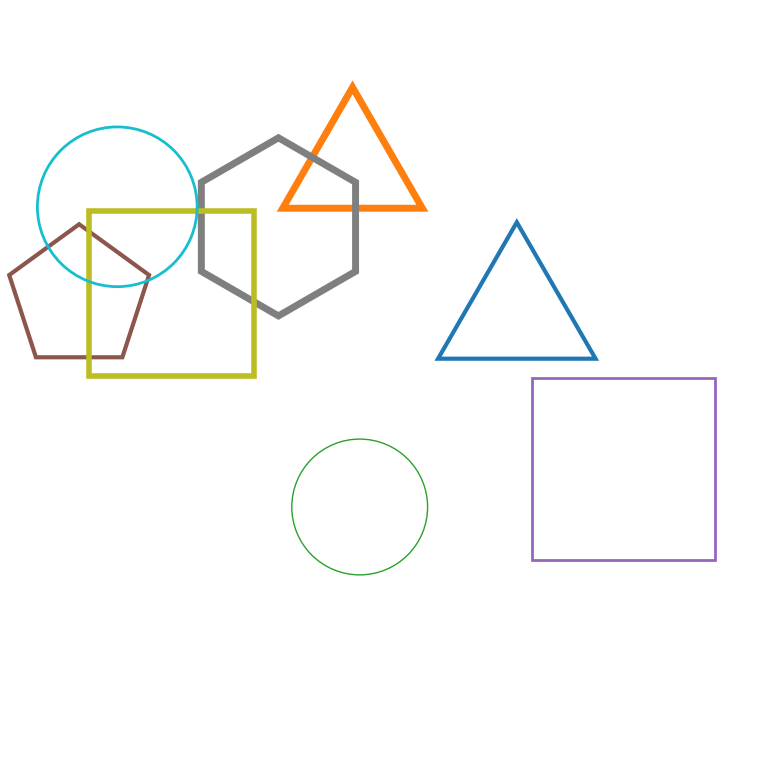[{"shape": "triangle", "thickness": 1.5, "radius": 0.59, "center": [0.671, 0.593]}, {"shape": "triangle", "thickness": 2.5, "radius": 0.52, "center": [0.458, 0.782]}, {"shape": "circle", "thickness": 0.5, "radius": 0.44, "center": [0.467, 0.342]}, {"shape": "square", "thickness": 1, "radius": 0.59, "center": [0.809, 0.391]}, {"shape": "pentagon", "thickness": 1.5, "radius": 0.48, "center": [0.103, 0.613]}, {"shape": "hexagon", "thickness": 2.5, "radius": 0.58, "center": [0.362, 0.705]}, {"shape": "square", "thickness": 2, "radius": 0.54, "center": [0.223, 0.618]}, {"shape": "circle", "thickness": 1, "radius": 0.52, "center": [0.152, 0.731]}]